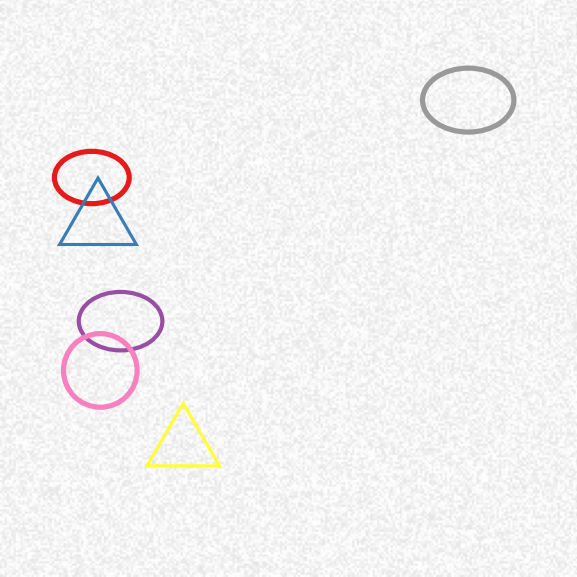[{"shape": "oval", "thickness": 2.5, "radius": 0.32, "center": [0.159, 0.692]}, {"shape": "triangle", "thickness": 1.5, "radius": 0.38, "center": [0.17, 0.614]}, {"shape": "oval", "thickness": 2, "radius": 0.36, "center": [0.209, 0.443]}, {"shape": "triangle", "thickness": 1.5, "radius": 0.36, "center": [0.317, 0.229]}, {"shape": "circle", "thickness": 2.5, "radius": 0.32, "center": [0.174, 0.358]}, {"shape": "oval", "thickness": 2.5, "radius": 0.4, "center": [0.811, 0.826]}]